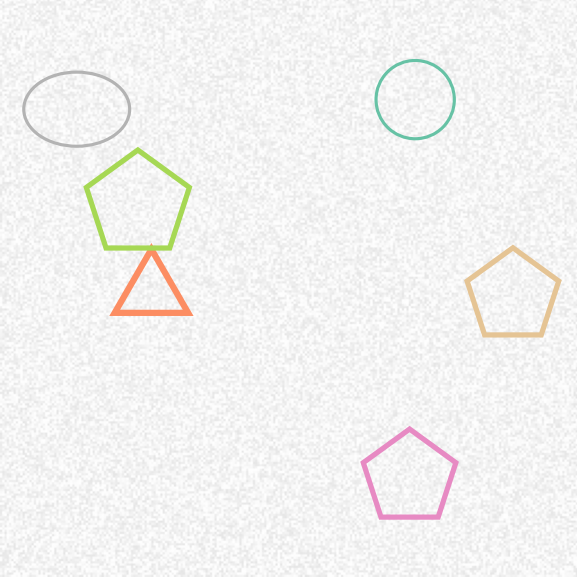[{"shape": "circle", "thickness": 1.5, "radius": 0.34, "center": [0.719, 0.827]}, {"shape": "triangle", "thickness": 3, "radius": 0.37, "center": [0.262, 0.494]}, {"shape": "pentagon", "thickness": 2.5, "radius": 0.42, "center": [0.709, 0.172]}, {"shape": "pentagon", "thickness": 2.5, "radius": 0.47, "center": [0.239, 0.646]}, {"shape": "pentagon", "thickness": 2.5, "radius": 0.42, "center": [0.888, 0.487]}, {"shape": "oval", "thickness": 1.5, "radius": 0.46, "center": [0.133, 0.81]}]